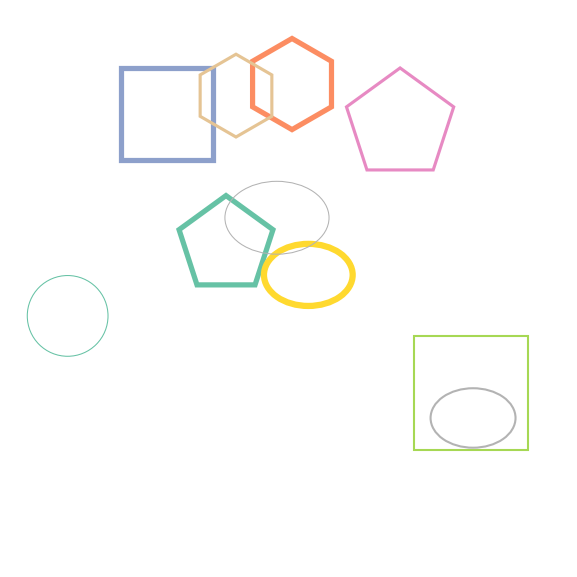[{"shape": "pentagon", "thickness": 2.5, "radius": 0.43, "center": [0.391, 0.575]}, {"shape": "circle", "thickness": 0.5, "radius": 0.35, "center": [0.117, 0.452]}, {"shape": "hexagon", "thickness": 2.5, "radius": 0.39, "center": [0.506, 0.854]}, {"shape": "square", "thickness": 2.5, "radius": 0.4, "center": [0.29, 0.802]}, {"shape": "pentagon", "thickness": 1.5, "radius": 0.49, "center": [0.693, 0.784]}, {"shape": "square", "thickness": 1, "radius": 0.49, "center": [0.815, 0.318]}, {"shape": "oval", "thickness": 3, "radius": 0.38, "center": [0.534, 0.523]}, {"shape": "hexagon", "thickness": 1.5, "radius": 0.36, "center": [0.409, 0.834]}, {"shape": "oval", "thickness": 1, "radius": 0.37, "center": [0.819, 0.275]}, {"shape": "oval", "thickness": 0.5, "radius": 0.45, "center": [0.48, 0.622]}]